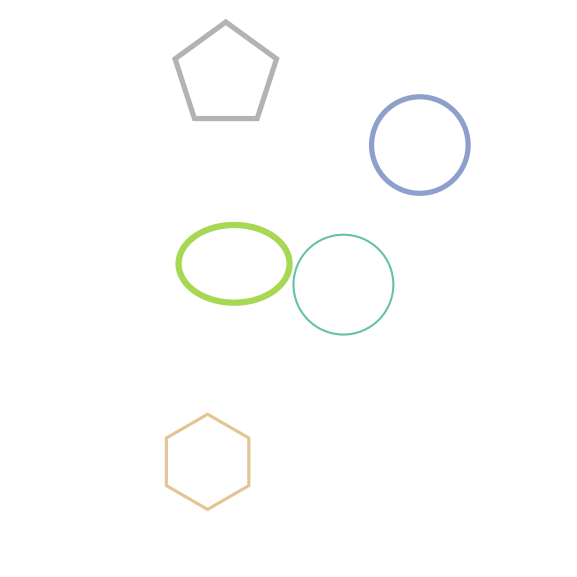[{"shape": "circle", "thickness": 1, "radius": 0.43, "center": [0.595, 0.506]}, {"shape": "circle", "thickness": 2.5, "radius": 0.42, "center": [0.727, 0.748]}, {"shape": "oval", "thickness": 3, "radius": 0.48, "center": [0.405, 0.542]}, {"shape": "hexagon", "thickness": 1.5, "radius": 0.41, "center": [0.359, 0.199]}, {"shape": "pentagon", "thickness": 2.5, "radius": 0.46, "center": [0.391, 0.869]}]